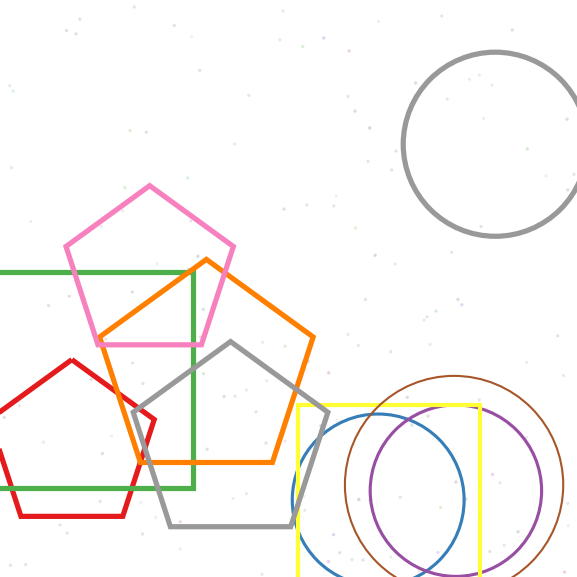[{"shape": "pentagon", "thickness": 2.5, "radius": 0.75, "center": [0.124, 0.226]}, {"shape": "circle", "thickness": 1.5, "radius": 0.74, "center": [0.655, 0.133]}, {"shape": "square", "thickness": 2.5, "radius": 0.93, "center": [0.147, 0.342]}, {"shape": "circle", "thickness": 1.5, "radius": 0.74, "center": [0.789, 0.149]}, {"shape": "pentagon", "thickness": 2.5, "radius": 0.97, "center": [0.357, 0.356]}, {"shape": "square", "thickness": 2, "radius": 0.79, "center": [0.674, 0.139]}, {"shape": "circle", "thickness": 1, "radius": 0.95, "center": [0.786, 0.159]}, {"shape": "pentagon", "thickness": 2.5, "radius": 0.76, "center": [0.259, 0.525]}, {"shape": "circle", "thickness": 2.5, "radius": 0.8, "center": [0.858, 0.749]}, {"shape": "pentagon", "thickness": 2.5, "radius": 0.89, "center": [0.399, 0.23]}]